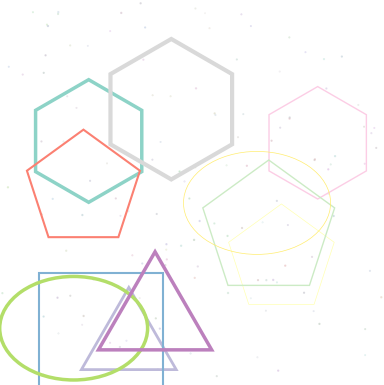[{"shape": "hexagon", "thickness": 2.5, "radius": 0.8, "center": [0.23, 0.634]}, {"shape": "pentagon", "thickness": 0.5, "radius": 0.72, "center": [0.731, 0.326]}, {"shape": "triangle", "thickness": 2, "radius": 0.71, "center": [0.335, 0.111]}, {"shape": "pentagon", "thickness": 1.5, "radius": 0.77, "center": [0.217, 0.509]}, {"shape": "square", "thickness": 1.5, "radius": 0.81, "center": [0.263, 0.13]}, {"shape": "oval", "thickness": 2.5, "radius": 0.96, "center": [0.191, 0.147]}, {"shape": "hexagon", "thickness": 1, "radius": 0.73, "center": [0.825, 0.629]}, {"shape": "hexagon", "thickness": 3, "radius": 0.91, "center": [0.445, 0.716]}, {"shape": "triangle", "thickness": 2.5, "radius": 0.85, "center": [0.403, 0.176]}, {"shape": "pentagon", "thickness": 1, "radius": 0.9, "center": [0.698, 0.404]}, {"shape": "oval", "thickness": 0.5, "radius": 0.96, "center": [0.668, 0.473]}]